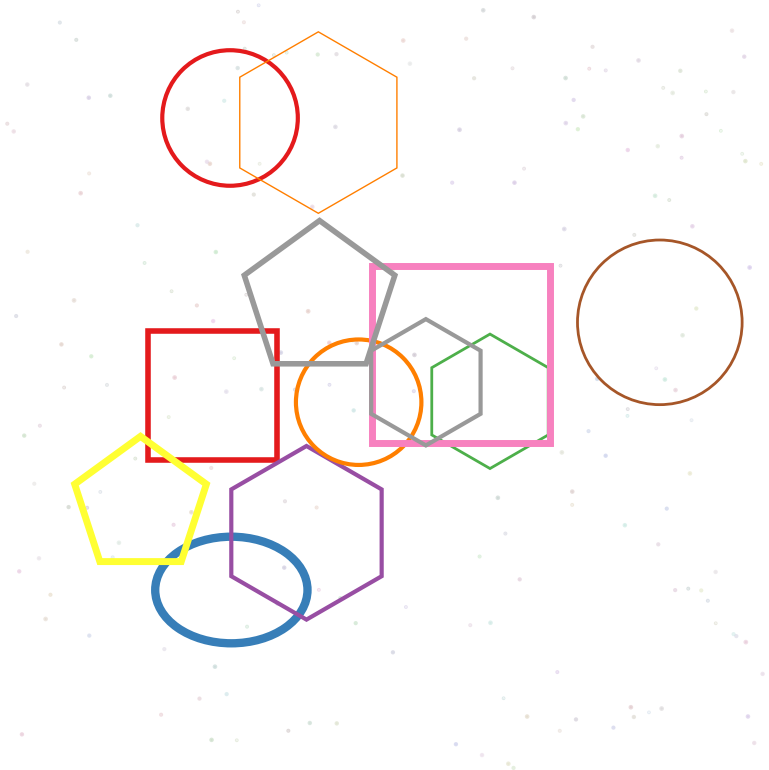[{"shape": "circle", "thickness": 1.5, "radius": 0.44, "center": [0.299, 0.847]}, {"shape": "square", "thickness": 2, "radius": 0.42, "center": [0.276, 0.487]}, {"shape": "oval", "thickness": 3, "radius": 0.49, "center": [0.3, 0.234]}, {"shape": "hexagon", "thickness": 1, "radius": 0.44, "center": [0.636, 0.479]}, {"shape": "hexagon", "thickness": 1.5, "radius": 0.56, "center": [0.398, 0.308]}, {"shape": "circle", "thickness": 1.5, "radius": 0.41, "center": [0.466, 0.478]}, {"shape": "hexagon", "thickness": 0.5, "radius": 0.59, "center": [0.413, 0.841]}, {"shape": "pentagon", "thickness": 2.5, "radius": 0.45, "center": [0.183, 0.343]}, {"shape": "circle", "thickness": 1, "radius": 0.53, "center": [0.857, 0.581]}, {"shape": "square", "thickness": 2.5, "radius": 0.58, "center": [0.599, 0.539]}, {"shape": "hexagon", "thickness": 1.5, "radius": 0.41, "center": [0.553, 0.504]}, {"shape": "pentagon", "thickness": 2, "radius": 0.51, "center": [0.415, 0.611]}]